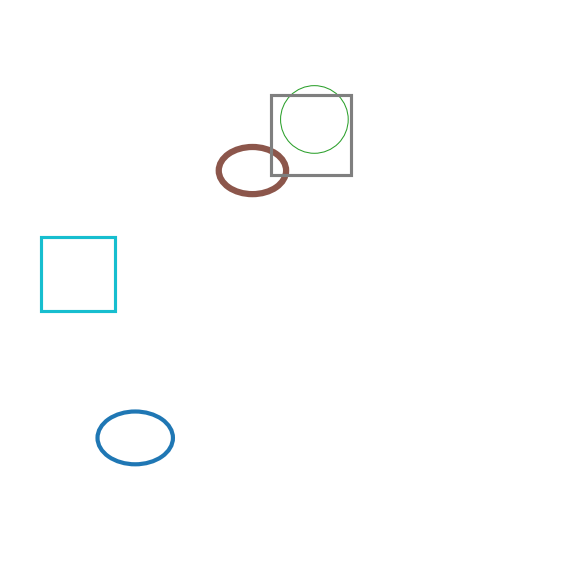[{"shape": "oval", "thickness": 2, "radius": 0.33, "center": [0.234, 0.241]}, {"shape": "circle", "thickness": 0.5, "radius": 0.29, "center": [0.544, 0.792]}, {"shape": "oval", "thickness": 3, "radius": 0.29, "center": [0.437, 0.704]}, {"shape": "square", "thickness": 1.5, "radius": 0.35, "center": [0.539, 0.766]}, {"shape": "square", "thickness": 1.5, "radius": 0.32, "center": [0.135, 0.524]}]